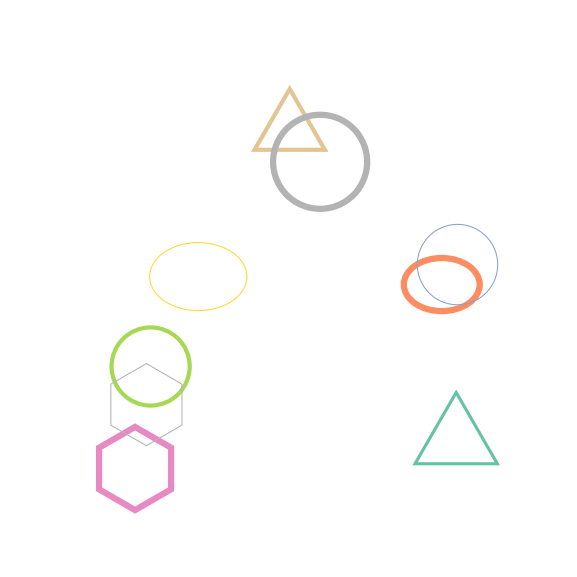[{"shape": "triangle", "thickness": 1.5, "radius": 0.41, "center": [0.79, 0.237]}, {"shape": "oval", "thickness": 3, "radius": 0.33, "center": [0.765, 0.506]}, {"shape": "circle", "thickness": 0.5, "radius": 0.35, "center": [0.792, 0.541]}, {"shape": "hexagon", "thickness": 3, "radius": 0.36, "center": [0.234, 0.188]}, {"shape": "circle", "thickness": 2, "radius": 0.34, "center": [0.261, 0.365]}, {"shape": "oval", "thickness": 0.5, "radius": 0.42, "center": [0.343, 0.52]}, {"shape": "triangle", "thickness": 2, "radius": 0.35, "center": [0.502, 0.775]}, {"shape": "circle", "thickness": 3, "radius": 0.41, "center": [0.554, 0.719]}, {"shape": "hexagon", "thickness": 0.5, "radius": 0.36, "center": [0.254, 0.298]}]